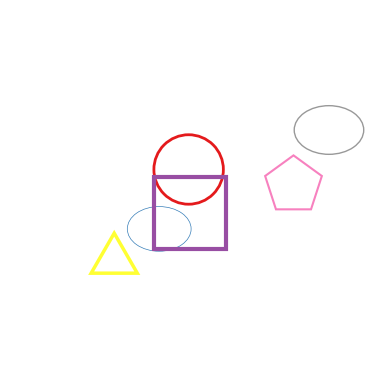[{"shape": "circle", "thickness": 2, "radius": 0.45, "center": [0.49, 0.56]}, {"shape": "oval", "thickness": 0.5, "radius": 0.41, "center": [0.414, 0.405]}, {"shape": "square", "thickness": 3, "radius": 0.47, "center": [0.493, 0.446]}, {"shape": "triangle", "thickness": 2.5, "radius": 0.35, "center": [0.297, 0.325]}, {"shape": "pentagon", "thickness": 1.5, "radius": 0.39, "center": [0.762, 0.519]}, {"shape": "oval", "thickness": 1, "radius": 0.45, "center": [0.854, 0.662]}]